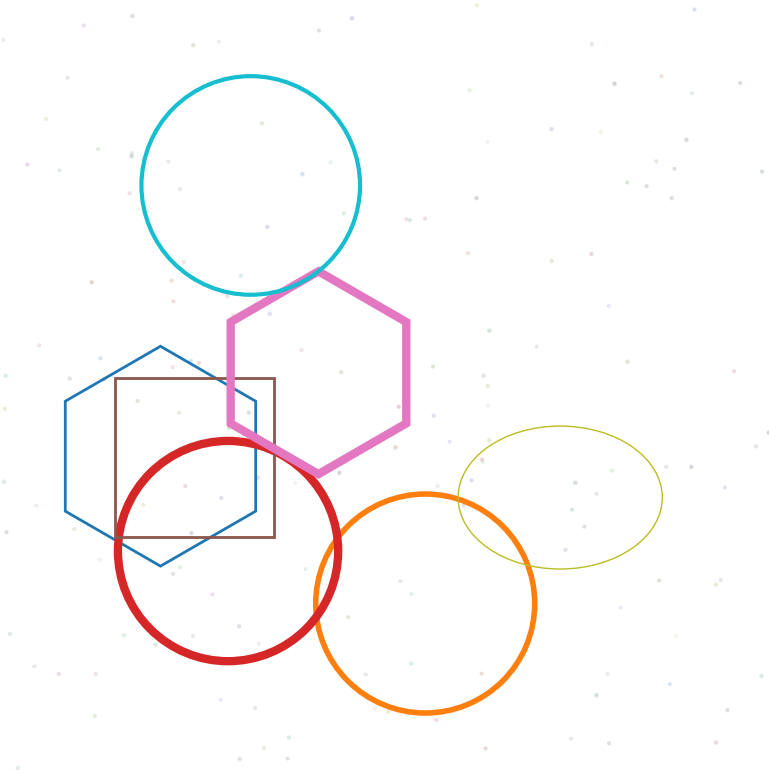[{"shape": "hexagon", "thickness": 1, "radius": 0.71, "center": [0.208, 0.408]}, {"shape": "circle", "thickness": 2, "radius": 0.71, "center": [0.552, 0.216]}, {"shape": "circle", "thickness": 3, "radius": 0.72, "center": [0.296, 0.284]}, {"shape": "square", "thickness": 1, "radius": 0.52, "center": [0.253, 0.406]}, {"shape": "hexagon", "thickness": 3, "radius": 0.66, "center": [0.414, 0.516]}, {"shape": "oval", "thickness": 0.5, "radius": 0.66, "center": [0.728, 0.354]}, {"shape": "circle", "thickness": 1.5, "radius": 0.71, "center": [0.326, 0.759]}]